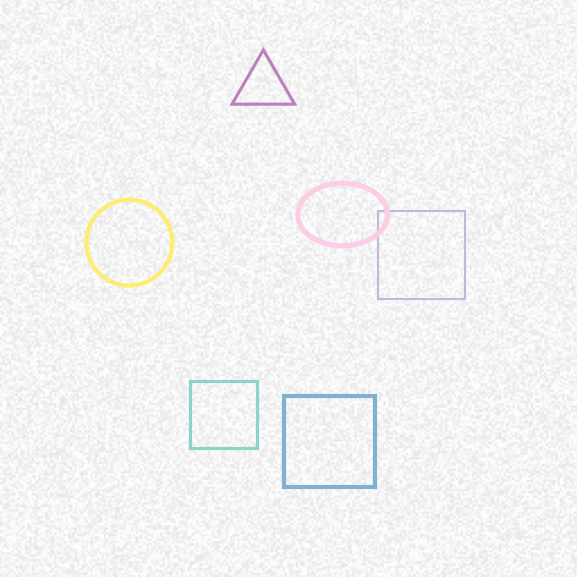[{"shape": "square", "thickness": 1.5, "radius": 0.29, "center": [0.387, 0.282]}, {"shape": "square", "thickness": 1, "radius": 0.38, "center": [0.729, 0.558]}, {"shape": "square", "thickness": 2, "radius": 0.39, "center": [0.571, 0.235]}, {"shape": "oval", "thickness": 2.5, "radius": 0.39, "center": [0.593, 0.628]}, {"shape": "triangle", "thickness": 1.5, "radius": 0.31, "center": [0.456, 0.85]}, {"shape": "circle", "thickness": 2, "radius": 0.37, "center": [0.224, 0.579]}]